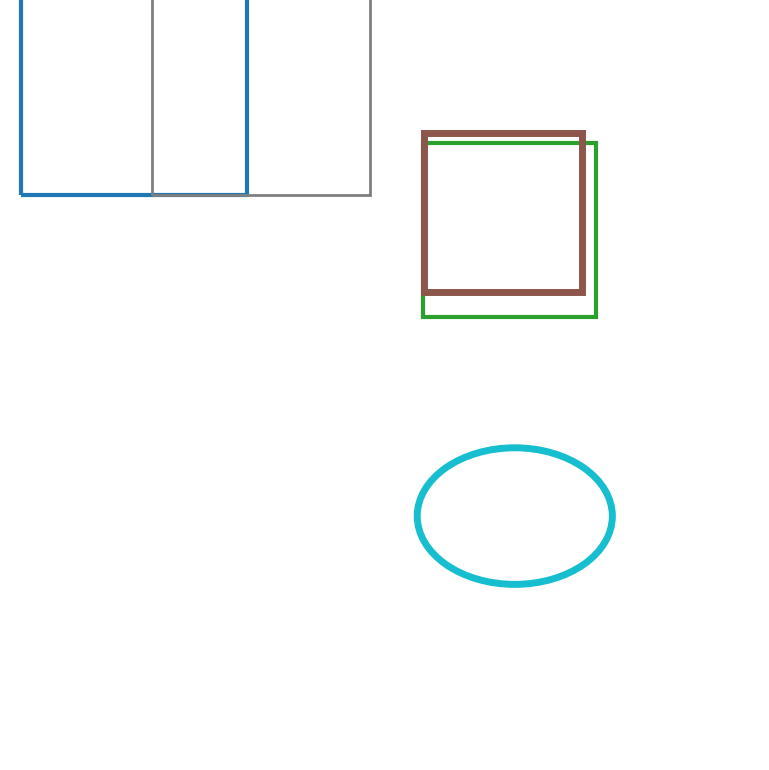[{"shape": "square", "thickness": 1.5, "radius": 0.73, "center": [0.174, 0.894]}, {"shape": "square", "thickness": 1.5, "radius": 0.56, "center": [0.662, 0.701]}, {"shape": "square", "thickness": 2.5, "radius": 0.52, "center": [0.653, 0.724]}, {"shape": "square", "thickness": 1, "radius": 0.71, "center": [0.339, 0.889]}, {"shape": "oval", "thickness": 2.5, "radius": 0.63, "center": [0.669, 0.33]}]